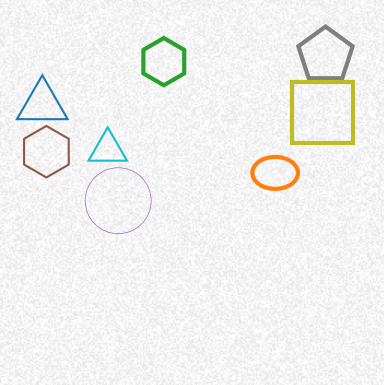[{"shape": "triangle", "thickness": 1.5, "radius": 0.38, "center": [0.11, 0.729]}, {"shape": "oval", "thickness": 3, "radius": 0.3, "center": [0.715, 0.551]}, {"shape": "hexagon", "thickness": 3, "radius": 0.31, "center": [0.425, 0.84]}, {"shape": "circle", "thickness": 0.5, "radius": 0.43, "center": [0.307, 0.479]}, {"shape": "hexagon", "thickness": 1.5, "radius": 0.33, "center": [0.121, 0.606]}, {"shape": "pentagon", "thickness": 3, "radius": 0.37, "center": [0.845, 0.857]}, {"shape": "square", "thickness": 3, "radius": 0.4, "center": [0.837, 0.709]}, {"shape": "triangle", "thickness": 1.5, "radius": 0.29, "center": [0.28, 0.612]}]